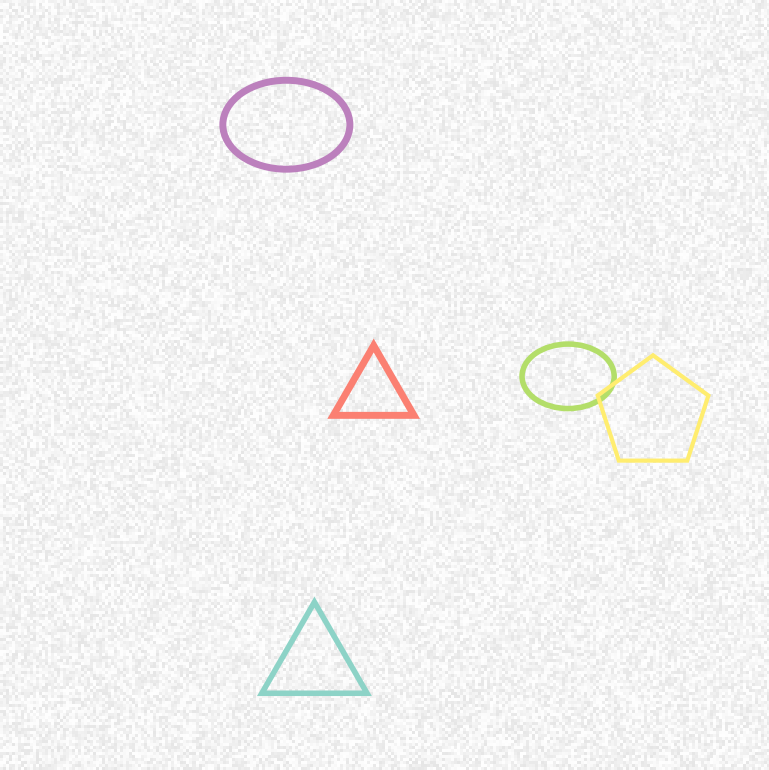[{"shape": "triangle", "thickness": 2, "radius": 0.39, "center": [0.408, 0.139]}, {"shape": "triangle", "thickness": 2.5, "radius": 0.3, "center": [0.485, 0.491]}, {"shape": "oval", "thickness": 2, "radius": 0.3, "center": [0.738, 0.511]}, {"shape": "oval", "thickness": 2.5, "radius": 0.41, "center": [0.372, 0.838]}, {"shape": "pentagon", "thickness": 1.5, "radius": 0.38, "center": [0.848, 0.463]}]